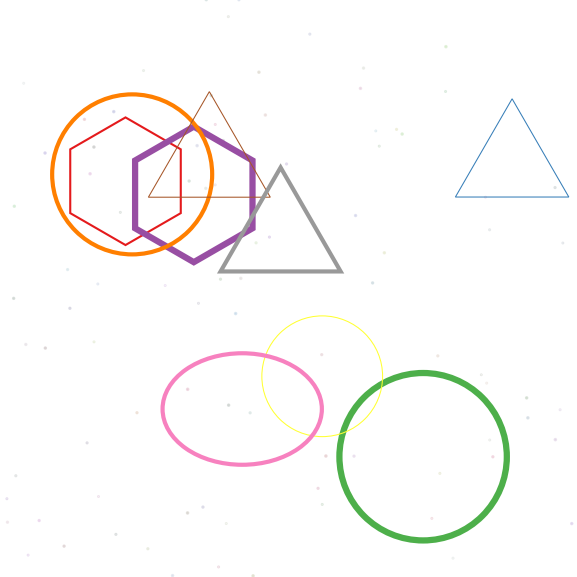[{"shape": "hexagon", "thickness": 1, "radius": 0.55, "center": [0.217, 0.685]}, {"shape": "triangle", "thickness": 0.5, "radius": 0.57, "center": [0.887, 0.715]}, {"shape": "circle", "thickness": 3, "radius": 0.72, "center": [0.733, 0.208]}, {"shape": "hexagon", "thickness": 3, "radius": 0.59, "center": [0.336, 0.663]}, {"shape": "circle", "thickness": 2, "radius": 0.69, "center": [0.229, 0.697]}, {"shape": "circle", "thickness": 0.5, "radius": 0.52, "center": [0.558, 0.348]}, {"shape": "triangle", "thickness": 0.5, "radius": 0.61, "center": [0.362, 0.719]}, {"shape": "oval", "thickness": 2, "radius": 0.69, "center": [0.419, 0.291]}, {"shape": "triangle", "thickness": 2, "radius": 0.6, "center": [0.486, 0.589]}]